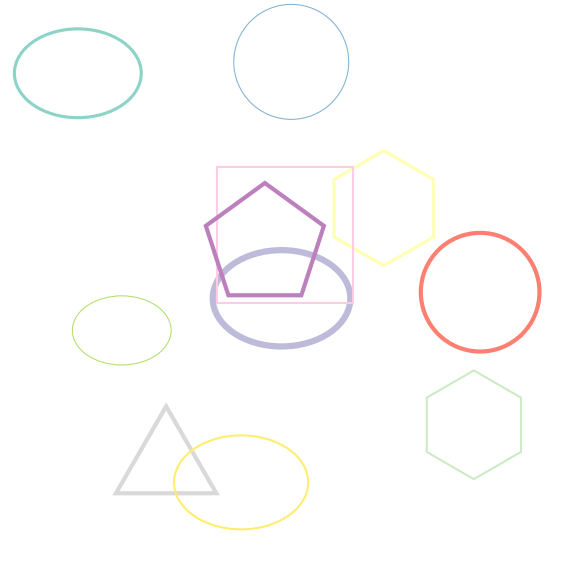[{"shape": "oval", "thickness": 1.5, "radius": 0.55, "center": [0.135, 0.872]}, {"shape": "hexagon", "thickness": 1.5, "radius": 0.5, "center": [0.665, 0.639]}, {"shape": "oval", "thickness": 3, "radius": 0.6, "center": [0.488, 0.483]}, {"shape": "circle", "thickness": 2, "radius": 0.51, "center": [0.831, 0.493]}, {"shape": "circle", "thickness": 0.5, "radius": 0.5, "center": [0.504, 0.892]}, {"shape": "oval", "thickness": 0.5, "radius": 0.43, "center": [0.211, 0.427]}, {"shape": "square", "thickness": 1, "radius": 0.59, "center": [0.494, 0.592]}, {"shape": "triangle", "thickness": 2, "radius": 0.5, "center": [0.288, 0.195]}, {"shape": "pentagon", "thickness": 2, "radius": 0.54, "center": [0.459, 0.575]}, {"shape": "hexagon", "thickness": 1, "radius": 0.47, "center": [0.821, 0.264]}, {"shape": "oval", "thickness": 1, "radius": 0.58, "center": [0.418, 0.164]}]